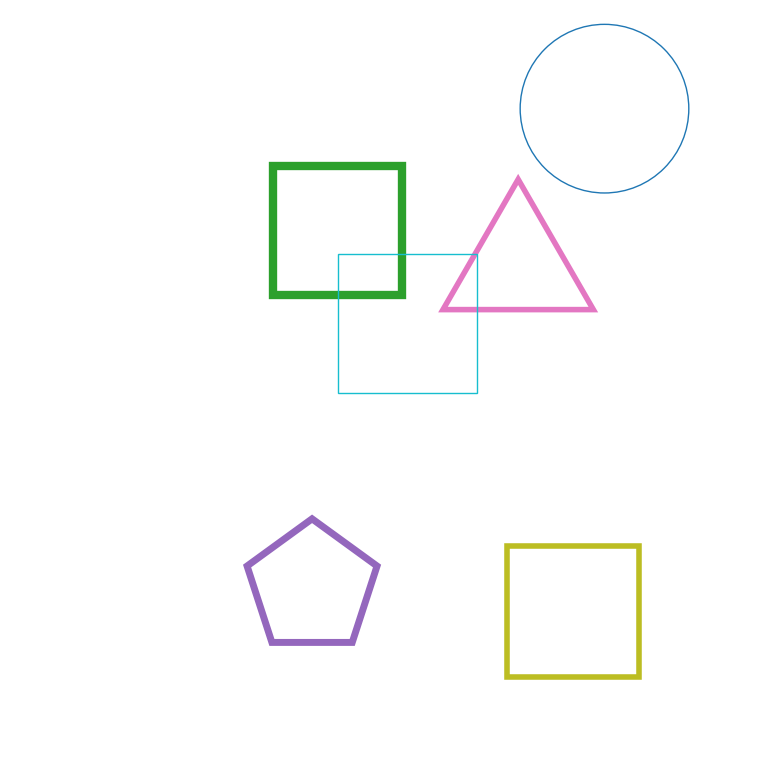[{"shape": "circle", "thickness": 0.5, "radius": 0.55, "center": [0.785, 0.859]}, {"shape": "square", "thickness": 3, "radius": 0.42, "center": [0.438, 0.701]}, {"shape": "pentagon", "thickness": 2.5, "radius": 0.44, "center": [0.405, 0.237]}, {"shape": "triangle", "thickness": 2, "radius": 0.56, "center": [0.673, 0.654]}, {"shape": "square", "thickness": 2, "radius": 0.43, "center": [0.744, 0.206]}, {"shape": "square", "thickness": 0.5, "radius": 0.45, "center": [0.529, 0.58]}]